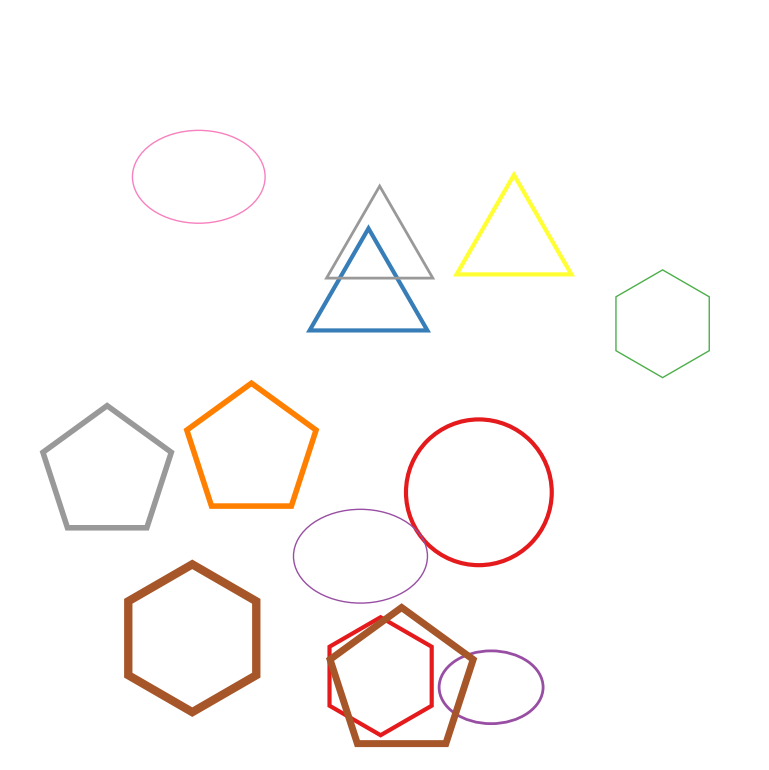[{"shape": "circle", "thickness": 1.5, "radius": 0.47, "center": [0.622, 0.361]}, {"shape": "hexagon", "thickness": 1.5, "radius": 0.38, "center": [0.494, 0.122]}, {"shape": "triangle", "thickness": 1.5, "radius": 0.44, "center": [0.479, 0.615]}, {"shape": "hexagon", "thickness": 0.5, "radius": 0.35, "center": [0.861, 0.58]}, {"shape": "oval", "thickness": 0.5, "radius": 0.43, "center": [0.468, 0.278]}, {"shape": "oval", "thickness": 1, "radius": 0.34, "center": [0.638, 0.107]}, {"shape": "pentagon", "thickness": 2, "radius": 0.44, "center": [0.327, 0.414]}, {"shape": "triangle", "thickness": 1.5, "radius": 0.43, "center": [0.667, 0.687]}, {"shape": "pentagon", "thickness": 2.5, "radius": 0.49, "center": [0.522, 0.113]}, {"shape": "hexagon", "thickness": 3, "radius": 0.48, "center": [0.25, 0.171]}, {"shape": "oval", "thickness": 0.5, "radius": 0.43, "center": [0.258, 0.77]}, {"shape": "triangle", "thickness": 1, "radius": 0.4, "center": [0.493, 0.679]}, {"shape": "pentagon", "thickness": 2, "radius": 0.44, "center": [0.139, 0.385]}]